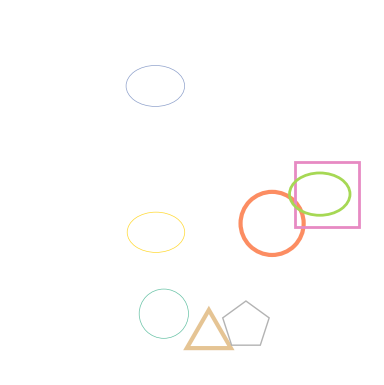[{"shape": "circle", "thickness": 0.5, "radius": 0.32, "center": [0.426, 0.185]}, {"shape": "circle", "thickness": 3, "radius": 0.41, "center": [0.707, 0.42]}, {"shape": "oval", "thickness": 0.5, "radius": 0.38, "center": [0.404, 0.777]}, {"shape": "square", "thickness": 2, "radius": 0.42, "center": [0.85, 0.494]}, {"shape": "oval", "thickness": 2, "radius": 0.39, "center": [0.831, 0.496]}, {"shape": "oval", "thickness": 0.5, "radius": 0.37, "center": [0.405, 0.397]}, {"shape": "triangle", "thickness": 3, "radius": 0.33, "center": [0.542, 0.129]}, {"shape": "pentagon", "thickness": 1, "radius": 0.32, "center": [0.639, 0.155]}]